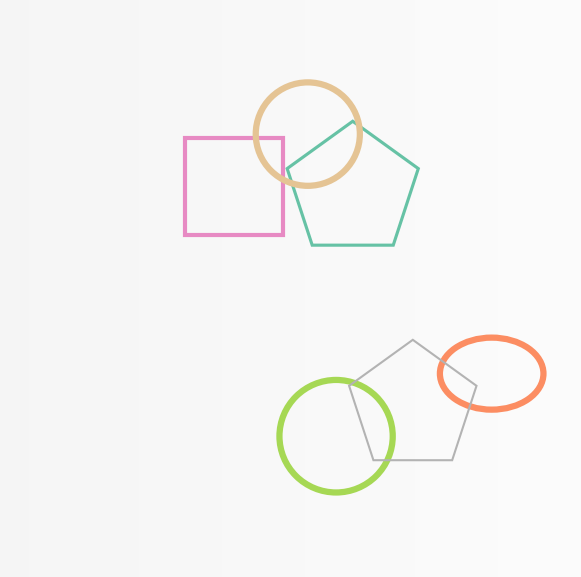[{"shape": "pentagon", "thickness": 1.5, "radius": 0.59, "center": [0.607, 0.671]}, {"shape": "oval", "thickness": 3, "radius": 0.45, "center": [0.846, 0.352]}, {"shape": "square", "thickness": 2, "radius": 0.42, "center": [0.402, 0.677]}, {"shape": "circle", "thickness": 3, "radius": 0.49, "center": [0.578, 0.244]}, {"shape": "circle", "thickness": 3, "radius": 0.45, "center": [0.53, 0.767]}, {"shape": "pentagon", "thickness": 1, "radius": 0.58, "center": [0.71, 0.295]}]